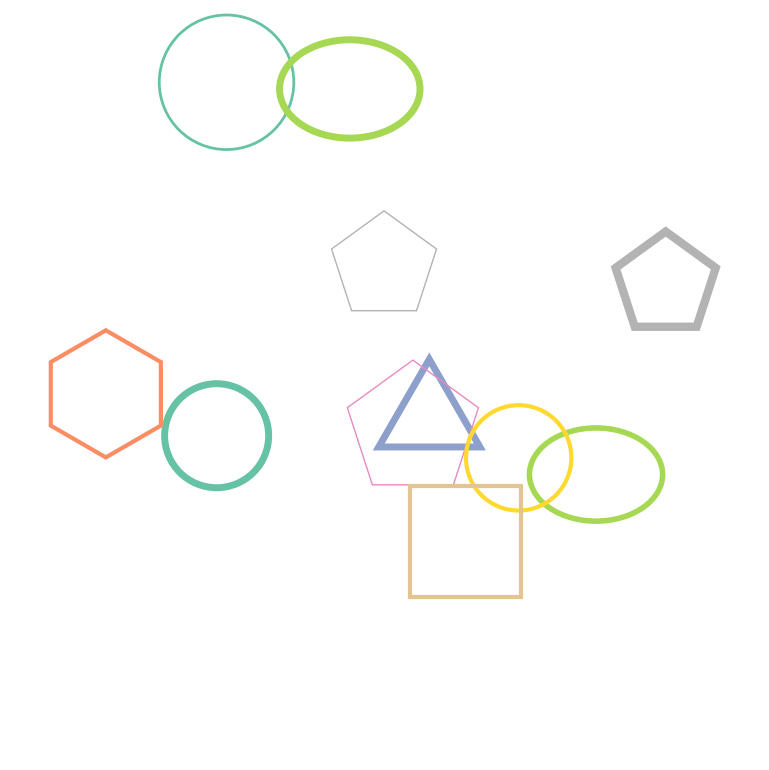[{"shape": "circle", "thickness": 1, "radius": 0.44, "center": [0.294, 0.893]}, {"shape": "circle", "thickness": 2.5, "radius": 0.34, "center": [0.281, 0.434]}, {"shape": "hexagon", "thickness": 1.5, "radius": 0.41, "center": [0.137, 0.489]}, {"shape": "triangle", "thickness": 2.5, "radius": 0.38, "center": [0.558, 0.457]}, {"shape": "pentagon", "thickness": 0.5, "radius": 0.45, "center": [0.536, 0.443]}, {"shape": "oval", "thickness": 2, "radius": 0.43, "center": [0.774, 0.384]}, {"shape": "oval", "thickness": 2.5, "radius": 0.46, "center": [0.454, 0.884]}, {"shape": "circle", "thickness": 1.5, "radius": 0.34, "center": [0.674, 0.405]}, {"shape": "square", "thickness": 1.5, "radius": 0.36, "center": [0.605, 0.297]}, {"shape": "pentagon", "thickness": 0.5, "radius": 0.36, "center": [0.499, 0.654]}, {"shape": "pentagon", "thickness": 3, "radius": 0.34, "center": [0.865, 0.631]}]